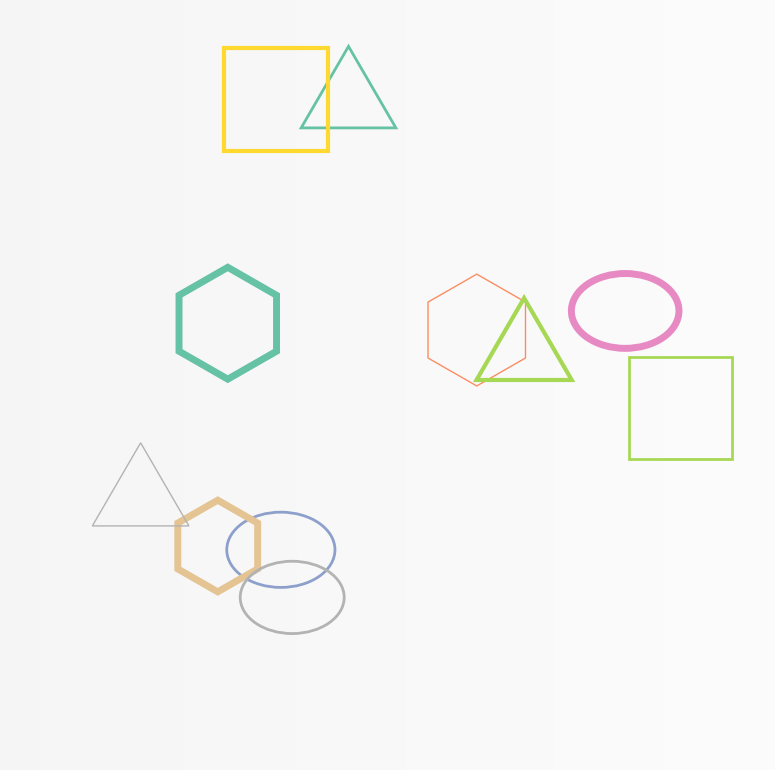[{"shape": "triangle", "thickness": 1, "radius": 0.35, "center": [0.45, 0.869]}, {"shape": "hexagon", "thickness": 2.5, "radius": 0.36, "center": [0.294, 0.58]}, {"shape": "hexagon", "thickness": 0.5, "radius": 0.36, "center": [0.615, 0.571]}, {"shape": "oval", "thickness": 1, "radius": 0.35, "center": [0.362, 0.286]}, {"shape": "oval", "thickness": 2.5, "radius": 0.35, "center": [0.807, 0.596]}, {"shape": "triangle", "thickness": 1.5, "radius": 0.35, "center": [0.676, 0.542]}, {"shape": "square", "thickness": 1, "radius": 0.33, "center": [0.878, 0.47]}, {"shape": "square", "thickness": 1.5, "radius": 0.34, "center": [0.356, 0.871]}, {"shape": "hexagon", "thickness": 2.5, "radius": 0.3, "center": [0.281, 0.291]}, {"shape": "triangle", "thickness": 0.5, "radius": 0.36, "center": [0.181, 0.353]}, {"shape": "oval", "thickness": 1, "radius": 0.34, "center": [0.377, 0.224]}]